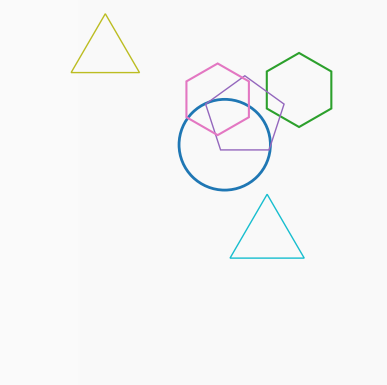[{"shape": "circle", "thickness": 2, "radius": 0.59, "center": [0.58, 0.624]}, {"shape": "hexagon", "thickness": 1.5, "radius": 0.48, "center": [0.772, 0.766]}, {"shape": "pentagon", "thickness": 1, "radius": 0.53, "center": [0.632, 0.697]}, {"shape": "hexagon", "thickness": 1.5, "radius": 0.47, "center": [0.562, 0.742]}, {"shape": "triangle", "thickness": 1, "radius": 0.51, "center": [0.272, 0.862]}, {"shape": "triangle", "thickness": 1, "radius": 0.55, "center": [0.689, 0.385]}]